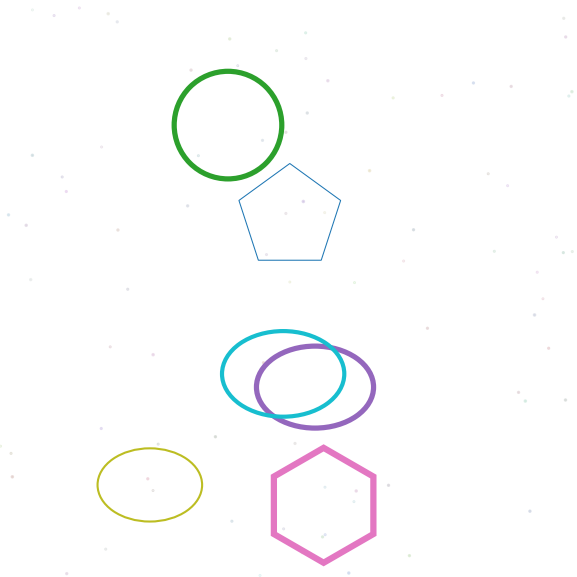[{"shape": "pentagon", "thickness": 0.5, "radius": 0.46, "center": [0.502, 0.623]}, {"shape": "circle", "thickness": 2.5, "radius": 0.47, "center": [0.395, 0.783]}, {"shape": "oval", "thickness": 2.5, "radius": 0.51, "center": [0.545, 0.329]}, {"shape": "hexagon", "thickness": 3, "radius": 0.5, "center": [0.56, 0.124]}, {"shape": "oval", "thickness": 1, "radius": 0.45, "center": [0.259, 0.159]}, {"shape": "oval", "thickness": 2, "radius": 0.53, "center": [0.49, 0.352]}]